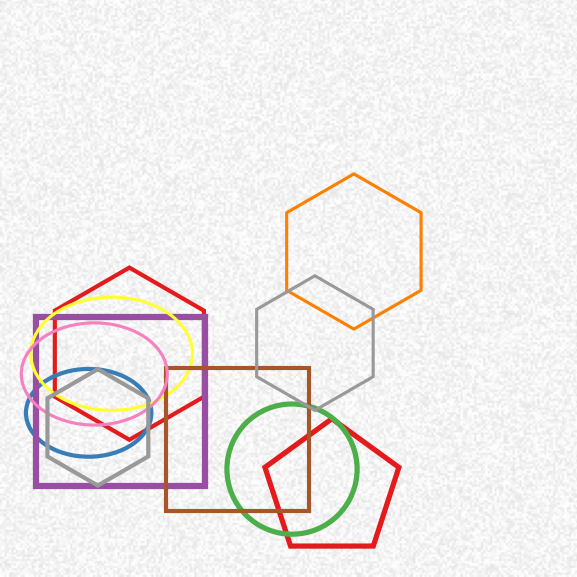[{"shape": "hexagon", "thickness": 2, "radius": 0.75, "center": [0.224, 0.387]}, {"shape": "pentagon", "thickness": 2.5, "radius": 0.61, "center": [0.575, 0.152]}, {"shape": "oval", "thickness": 2, "radius": 0.54, "center": [0.154, 0.284]}, {"shape": "circle", "thickness": 2.5, "radius": 0.56, "center": [0.506, 0.187]}, {"shape": "square", "thickness": 3, "radius": 0.73, "center": [0.209, 0.304]}, {"shape": "hexagon", "thickness": 1.5, "radius": 0.67, "center": [0.613, 0.564]}, {"shape": "oval", "thickness": 1.5, "radius": 0.7, "center": [0.193, 0.387]}, {"shape": "square", "thickness": 2, "radius": 0.62, "center": [0.411, 0.238]}, {"shape": "oval", "thickness": 1.5, "radius": 0.63, "center": [0.163, 0.352]}, {"shape": "hexagon", "thickness": 1.5, "radius": 0.58, "center": [0.545, 0.405]}, {"shape": "hexagon", "thickness": 2, "radius": 0.5, "center": [0.169, 0.259]}]